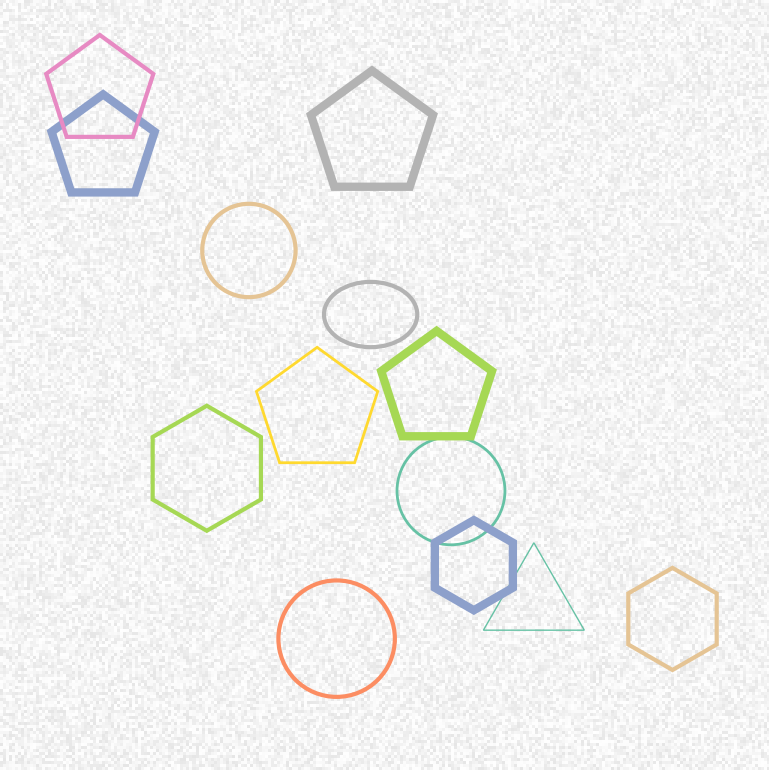[{"shape": "circle", "thickness": 1, "radius": 0.35, "center": [0.586, 0.363]}, {"shape": "triangle", "thickness": 0.5, "radius": 0.38, "center": [0.693, 0.219]}, {"shape": "circle", "thickness": 1.5, "radius": 0.38, "center": [0.437, 0.171]}, {"shape": "hexagon", "thickness": 3, "radius": 0.29, "center": [0.615, 0.266]}, {"shape": "pentagon", "thickness": 3, "radius": 0.35, "center": [0.134, 0.807]}, {"shape": "pentagon", "thickness": 1.5, "radius": 0.37, "center": [0.13, 0.881]}, {"shape": "pentagon", "thickness": 3, "radius": 0.38, "center": [0.567, 0.495]}, {"shape": "hexagon", "thickness": 1.5, "radius": 0.41, "center": [0.269, 0.392]}, {"shape": "pentagon", "thickness": 1, "radius": 0.41, "center": [0.412, 0.466]}, {"shape": "circle", "thickness": 1.5, "radius": 0.3, "center": [0.323, 0.675]}, {"shape": "hexagon", "thickness": 1.5, "radius": 0.33, "center": [0.873, 0.196]}, {"shape": "oval", "thickness": 1.5, "radius": 0.3, "center": [0.481, 0.592]}, {"shape": "pentagon", "thickness": 3, "radius": 0.42, "center": [0.483, 0.825]}]